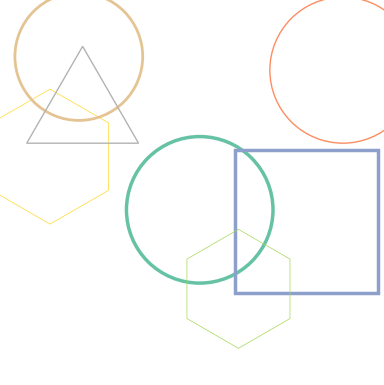[{"shape": "circle", "thickness": 2.5, "radius": 0.95, "center": [0.519, 0.455]}, {"shape": "circle", "thickness": 1, "radius": 0.95, "center": [0.891, 0.818]}, {"shape": "square", "thickness": 2.5, "radius": 0.93, "center": [0.796, 0.424]}, {"shape": "hexagon", "thickness": 0.5, "radius": 0.77, "center": [0.619, 0.25]}, {"shape": "hexagon", "thickness": 0.5, "radius": 0.88, "center": [0.13, 0.593]}, {"shape": "circle", "thickness": 2, "radius": 0.83, "center": [0.205, 0.853]}, {"shape": "triangle", "thickness": 1, "radius": 0.84, "center": [0.215, 0.712]}]